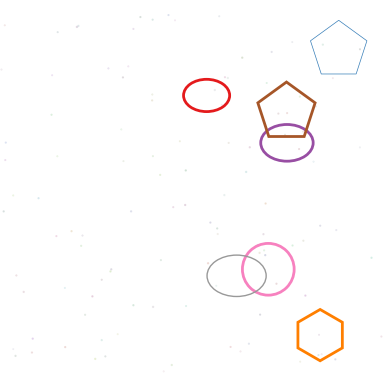[{"shape": "oval", "thickness": 2, "radius": 0.3, "center": [0.537, 0.752]}, {"shape": "pentagon", "thickness": 0.5, "radius": 0.39, "center": [0.88, 0.87]}, {"shape": "oval", "thickness": 2, "radius": 0.34, "center": [0.745, 0.629]}, {"shape": "hexagon", "thickness": 2, "radius": 0.33, "center": [0.832, 0.13]}, {"shape": "pentagon", "thickness": 2, "radius": 0.39, "center": [0.744, 0.709]}, {"shape": "circle", "thickness": 2, "radius": 0.34, "center": [0.697, 0.301]}, {"shape": "oval", "thickness": 1, "radius": 0.38, "center": [0.615, 0.284]}]